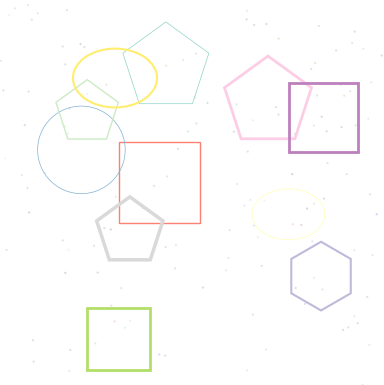[{"shape": "pentagon", "thickness": 0.5, "radius": 0.59, "center": [0.431, 0.826]}, {"shape": "oval", "thickness": 0.5, "radius": 0.47, "center": [0.749, 0.443]}, {"shape": "hexagon", "thickness": 1.5, "radius": 0.45, "center": [0.834, 0.283]}, {"shape": "square", "thickness": 1, "radius": 0.52, "center": [0.415, 0.525]}, {"shape": "circle", "thickness": 0.5, "radius": 0.57, "center": [0.211, 0.611]}, {"shape": "square", "thickness": 2, "radius": 0.41, "center": [0.307, 0.119]}, {"shape": "pentagon", "thickness": 2, "radius": 0.59, "center": [0.696, 0.736]}, {"shape": "pentagon", "thickness": 2.5, "radius": 0.45, "center": [0.337, 0.398]}, {"shape": "square", "thickness": 2, "radius": 0.45, "center": [0.841, 0.695]}, {"shape": "pentagon", "thickness": 1, "radius": 0.43, "center": [0.226, 0.708]}, {"shape": "oval", "thickness": 1.5, "radius": 0.55, "center": [0.299, 0.797]}]